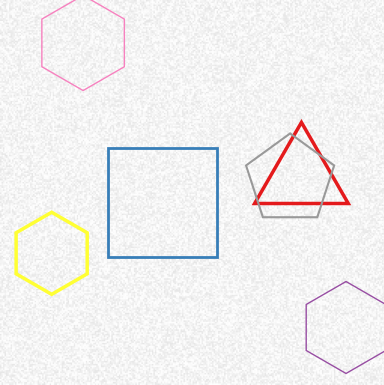[{"shape": "triangle", "thickness": 2.5, "radius": 0.7, "center": [0.783, 0.542]}, {"shape": "square", "thickness": 2, "radius": 0.71, "center": [0.422, 0.473]}, {"shape": "hexagon", "thickness": 1, "radius": 0.6, "center": [0.899, 0.149]}, {"shape": "hexagon", "thickness": 2.5, "radius": 0.53, "center": [0.134, 0.342]}, {"shape": "hexagon", "thickness": 1, "radius": 0.62, "center": [0.216, 0.889]}, {"shape": "pentagon", "thickness": 1.5, "radius": 0.6, "center": [0.754, 0.533]}]